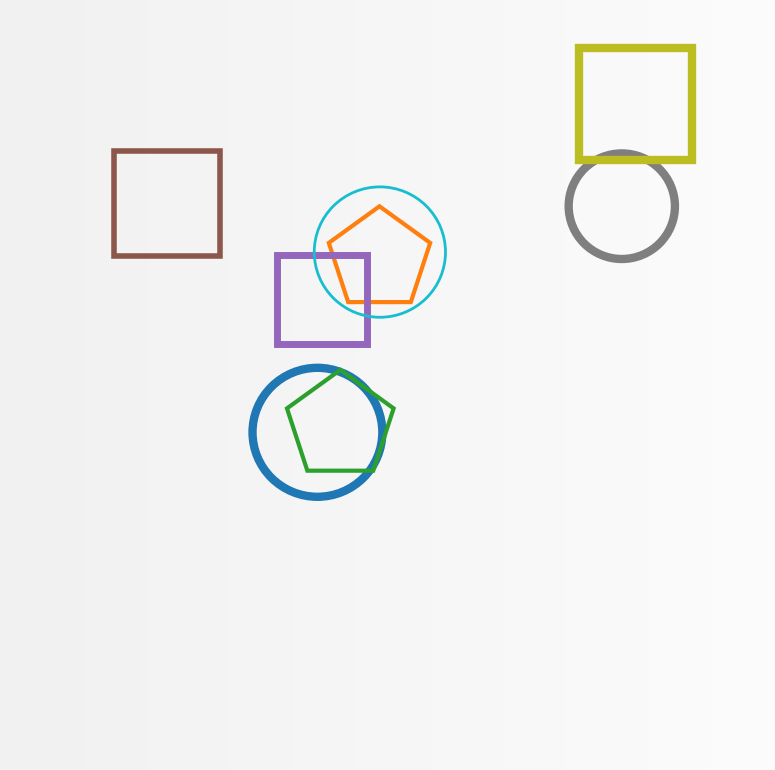[{"shape": "circle", "thickness": 3, "radius": 0.42, "center": [0.41, 0.439]}, {"shape": "pentagon", "thickness": 1.5, "radius": 0.34, "center": [0.49, 0.663]}, {"shape": "pentagon", "thickness": 1.5, "radius": 0.36, "center": [0.439, 0.447]}, {"shape": "square", "thickness": 2.5, "radius": 0.29, "center": [0.416, 0.611]}, {"shape": "square", "thickness": 2, "radius": 0.34, "center": [0.216, 0.736]}, {"shape": "circle", "thickness": 3, "radius": 0.34, "center": [0.802, 0.732]}, {"shape": "square", "thickness": 3, "radius": 0.36, "center": [0.82, 0.865]}, {"shape": "circle", "thickness": 1, "radius": 0.42, "center": [0.49, 0.673]}]